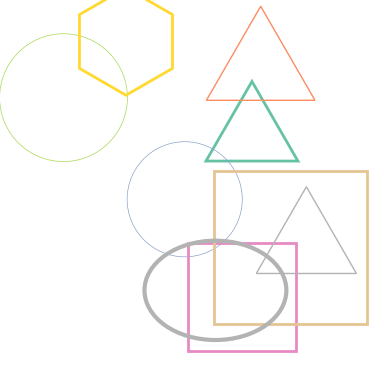[{"shape": "triangle", "thickness": 2, "radius": 0.69, "center": [0.654, 0.651]}, {"shape": "triangle", "thickness": 1, "radius": 0.81, "center": [0.677, 0.821]}, {"shape": "circle", "thickness": 0.5, "radius": 0.75, "center": [0.48, 0.482]}, {"shape": "square", "thickness": 2, "radius": 0.7, "center": [0.629, 0.229]}, {"shape": "circle", "thickness": 0.5, "radius": 0.83, "center": [0.165, 0.746]}, {"shape": "hexagon", "thickness": 2, "radius": 0.7, "center": [0.327, 0.892]}, {"shape": "square", "thickness": 2, "radius": 0.99, "center": [0.754, 0.356]}, {"shape": "triangle", "thickness": 1, "radius": 0.75, "center": [0.796, 0.365]}, {"shape": "oval", "thickness": 3, "radius": 0.92, "center": [0.56, 0.246]}]